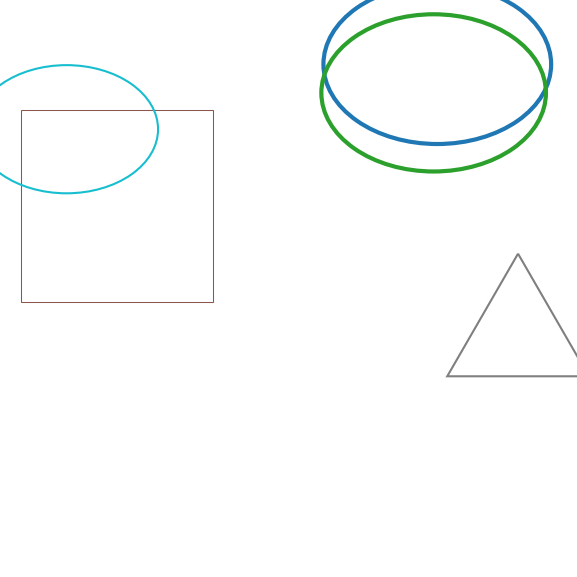[{"shape": "oval", "thickness": 2, "radius": 0.99, "center": [0.757, 0.888]}, {"shape": "oval", "thickness": 2, "radius": 0.97, "center": [0.751, 0.838]}, {"shape": "square", "thickness": 0.5, "radius": 0.83, "center": [0.203, 0.642]}, {"shape": "triangle", "thickness": 1, "radius": 0.71, "center": [0.897, 0.418]}, {"shape": "oval", "thickness": 1, "radius": 0.79, "center": [0.115, 0.775]}]